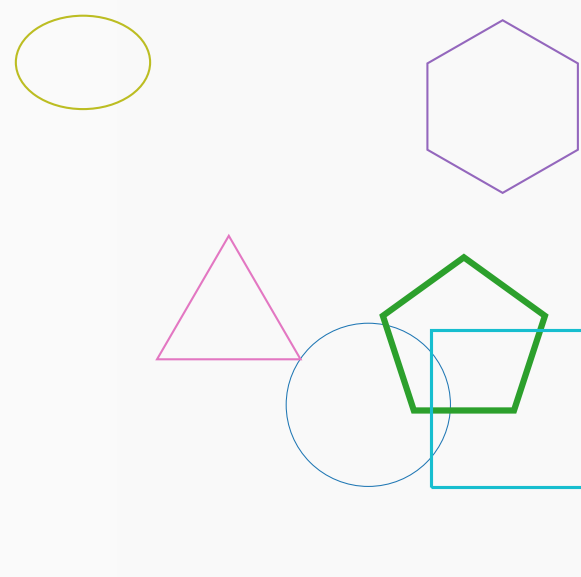[{"shape": "circle", "thickness": 0.5, "radius": 0.71, "center": [0.634, 0.298]}, {"shape": "pentagon", "thickness": 3, "radius": 0.73, "center": [0.798, 0.407]}, {"shape": "hexagon", "thickness": 1, "radius": 0.75, "center": [0.865, 0.815]}, {"shape": "triangle", "thickness": 1, "radius": 0.71, "center": [0.394, 0.448]}, {"shape": "oval", "thickness": 1, "radius": 0.58, "center": [0.143, 0.891]}, {"shape": "square", "thickness": 1.5, "radius": 0.68, "center": [0.878, 0.292]}]